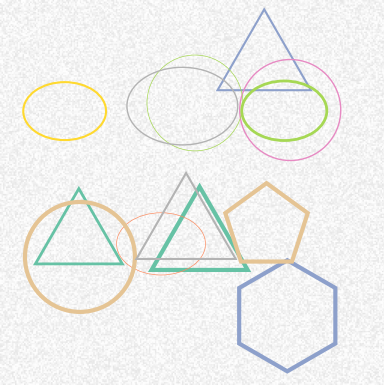[{"shape": "triangle", "thickness": 2, "radius": 0.65, "center": [0.205, 0.38]}, {"shape": "triangle", "thickness": 3, "radius": 0.72, "center": [0.518, 0.371]}, {"shape": "oval", "thickness": 0.5, "radius": 0.58, "center": [0.418, 0.367]}, {"shape": "triangle", "thickness": 1.5, "radius": 0.7, "center": [0.686, 0.836]}, {"shape": "hexagon", "thickness": 3, "radius": 0.72, "center": [0.746, 0.18]}, {"shape": "circle", "thickness": 1, "radius": 0.66, "center": [0.754, 0.714]}, {"shape": "circle", "thickness": 0.5, "radius": 0.62, "center": [0.506, 0.733]}, {"shape": "oval", "thickness": 2, "radius": 0.55, "center": [0.738, 0.712]}, {"shape": "oval", "thickness": 1.5, "radius": 0.54, "center": [0.168, 0.711]}, {"shape": "circle", "thickness": 3, "radius": 0.71, "center": [0.208, 0.333]}, {"shape": "pentagon", "thickness": 3, "radius": 0.56, "center": [0.692, 0.412]}, {"shape": "triangle", "thickness": 1.5, "radius": 0.74, "center": [0.483, 0.402]}, {"shape": "oval", "thickness": 1, "radius": 0.72, "center": [0.474, 0.724]}]